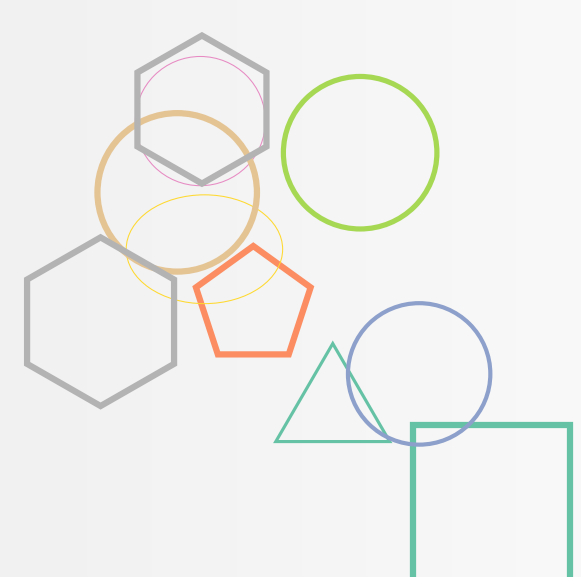[{"shape": "square", "thickness": 3, "radius": 0.68, "center": [0.846, 0.129]}, {"shape": "triangle", "thickness": 1.5, "radius": 0.57, "center": [0.573, 0.291]}, {"shape": "pentagon", "thickness": 3, "radius": 0.52, "center": [0.436, 0.469]}, {"shape": "circle", "thickness": 2, "radius": 0.61, "center": [0.721, 0.352]}, {"shape": "circle", "thickness": 0.5, "radius": 0.56, "center": [0.345, 0.789]}, {"shape": "circle", "thickness": 2.5, "radius": 0.66, "center": [0.62, 0.735]}, {"shape": "oval", "thickness": 0.5, "radius": 0.67, "center": [0.352, 0.568]}, {"shape": "circle", "thickness": 3, "radius": 0.69, "center": [0.305, 0.666]}, {"shape": "hexagon", "thickness": 3, "radius": 0.73, "center": [0.173, 0.442]}, {"shape": "hexagon", "thickness": 3, "radius": 0.64, "center": [0.347, 0.809]}]